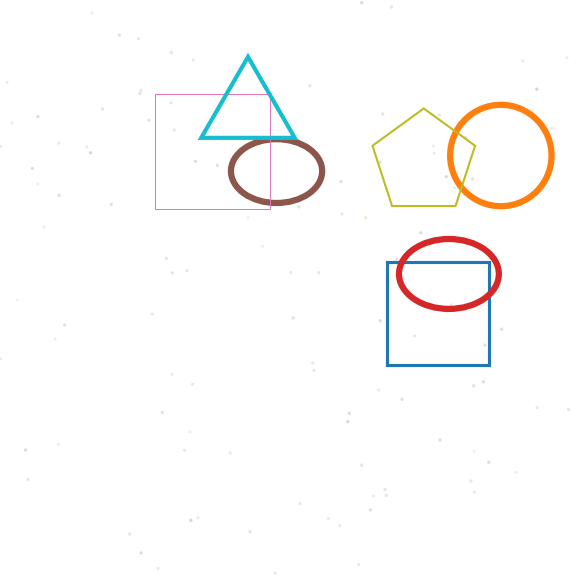[{"shape": "square", "thickness": 1.5, "radius": 0.44, "center": [0.758, 0.456]}, {"shape": "circle", "thickness": 3, "radius": 0.44, "center": [0.867, 0.73]}, {"shape": "oval", "thickness": 3, "radius": 0.43, "center": [0.777, 0.525]}, {"shape": "oval", "thickness": 3, "radius": 0.39, "center": [0.479, 0.703]}, {"shape": "square", "thickness": 0.5, "radius": 0.5, "center": [0.369, 0.737]}, {"shape": "pentagon", "thickness": 1, "radius": 0.47, "center": [0.734, 0.718]}, {"shape": "triangle", "thickness": 2, "radius": 0.47, "center": [0.429, 0.807]}]